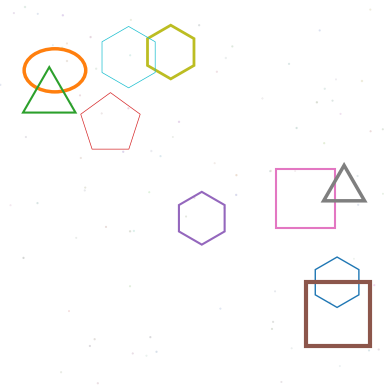[{"shape": "hexagon", "thickness": 1, "radius": 0.33, "center": [0.876, 0.267]}, {"shape": "oval", "thickness": 2.5, "radius": 0.4, "center": [0.143, 0.817]}, {"shape": "triangle", "thickness": 1.5, "radius": 0.39, "center": [0.128, 0.747]}, {"shape": "pentagon", "thickness": 0.5, "radius": 0.41, "center": [0.287, 0.678]}, {"shape": "hexagon", "thickness": 1.5, "radius": 0.34, "center": [0.524, 0.433]}, {"shape": "square", "thickness": 3, "radius": 0.41, "center": [0.878, 0.185]}, {"shape": "square", "thickness": 1.5, "radius": 0.39, "center": [0.794, 0.484]}, {"shape": "triangle", "thickness": 2.5, "radius": 0.31, "center": [0.894, 0.509]}, {"shape": "hexagon", "thickness": 2, "radius": 0.35, "center": [0.443, 0.865]}, {"shape": "hexagon", "thickness": 0.5, "radius": 0.4, "center": [0.334, 0.852]}]